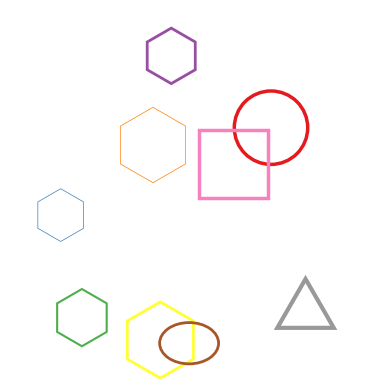[{"shape": "circle", "thickness": 2.5, "radius": 0.48, "center": [0.704, 0.668]}, {"shape": "hexagon", "thickness": 0.5, "radius": 0.34, "center": [0.158, 0.441]}, {"shape": "hexagon", "thickness": 1.5, "radius": 0.37, "center": [0.213, 0.175]}, {"shape": "hexagon", "thickness": 2, "radius": 0.36, "center": [0.445, 0.855]}, {"shape": "hexagon", "thickness": 0.5, "radius": 0.49, "center": [0.397, 0.623]}, {"shape": "hexagon", "thickness": 2, "radius": 0.5, "center": [0.416, 0.117]}, {"shape": "oval", "thickness": 2, "radius": 0.38, "center": [0.491, 0.109]}, {"shape": "square", "thickness": 2.5, "radius": 0.44, "center": [0.607, 0.574]}, {"shape": "triangle", "thickness": 3, "radius": 0.42, "center": [0.794, 0.191]}]